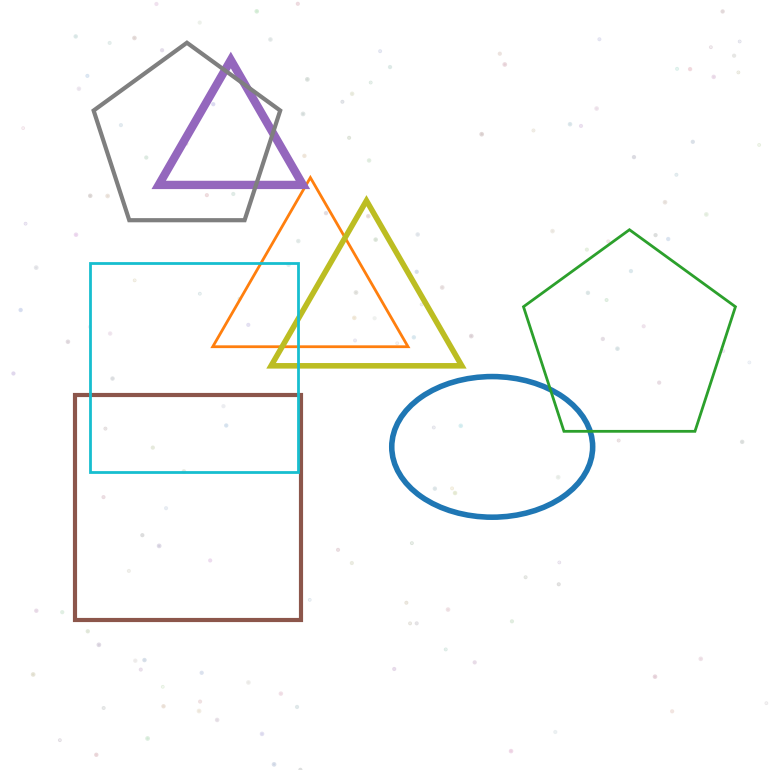[{"shape": "oval", "thickness": 2, "radius": 0.65, "center": [0.639, 0.42]}, {"shape": "triangle", "thickness": 1, "radius": 0.73, "center": [0.403, 0.623]}, {"shape": "pentagon", "thickness": 1, "radius": 0.72, "center": [0.817, 0.557]}, {"shape": "triangle", "thickness": 3, "radius": 0.54, "center": [0.3, 0.814]}, {"shape": "square", "thickness": 1.5, "radius": 0.73, "center": [0.244, 0.341]}, {"shape": "pentagon", "thickness": 1.5, "radius": 0.64, "center": [0.243, 0.817]}, {"shape": "triangle", "thickness": 2, "radius": 0.71, "center": [0.476, 0.596]}, {"shape": "square", "thickness": 1, "radius": 0.68, "center": [0.252, 0.523]}]